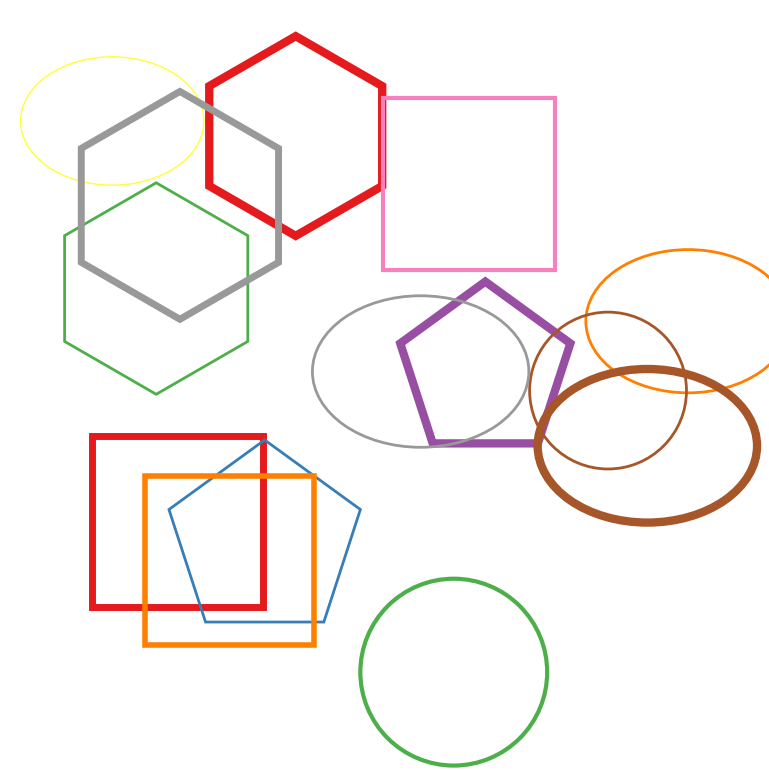[{"shape": "square", "thickness": 2.5, "radius": 0.55, "center": [0.231, 0.323]}, {"shape": "hexagon", "thickness": 3, "radius": 0.65, "center": [0.384, 0.823]}, {"shape": "pentagon", "thickness": 1, "radius": 0.65, "center": [0.344, 0.298]}, {"shape": "circle", "thickness": 1.5, "radius": 0.61, "center": [0.589, 0.127]}, {"shape": "hexagon", "thickness": 1, "radius": 0.69, "center": [0.203, 0.625]}, {"shape": "pentagon", "thickness": 3, "radius": 0.58, "center": [0.63, 0.518]}, {"shape": "oval", "thickness": 1, "radius": 0.66, "center": [0.894, 0.583]}, {"shape": "square", "thickness": 2, "radius": 0.55, "center": [0.298, 0.272]}, {"shape": "oval", "thickness": 0.5, "radius": 0.6, "center": [0.146, 0.843]}, {"shape": "oval", "thickness": 3, "radius": 0.71, "center": [0.841, 0.421]}, {"shape": "circle", "thickness": 1, "radius": 0.51, "center": [0.79, 0.493]}, {"shape": "square", "thickness": 1.5, "radius": 0.56, "center": [0.609, 0.761]}, {"shape": "oval", "thickness": 1, "radius": 0.7, "center": [0.546, 0.518]}, {"shape": "hexagon", "thickness": 2.5, "radius": 0.74, "center": [0.234, 0.733]}]